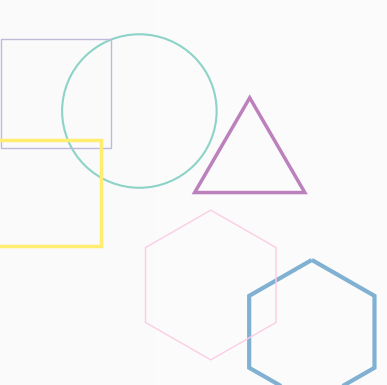[{"shape": "circle", "thickness": 1.5, "radius": 1.0, "center": [0.36, 0.712]}, {"shape": "square", "thickness": 1, "radius": 0.71, "center": [0.144, 0.756]}, {"shape": "hexagon", "thickness": 3, "radius": 0.93, "center": [0.805, 0.138]}, {"shape": "hexagon", "thickness": 1, "radius": 0.97, "center": [0.544, 0.26]}, {"shape": "triangle", "thickness": 2.5, "radius": 0.82, "center": [0.644, 0.582]}, {"shape": "square", "thickness": 2.5, "radius": 0.69, "center": [0.123, 0.5]}]